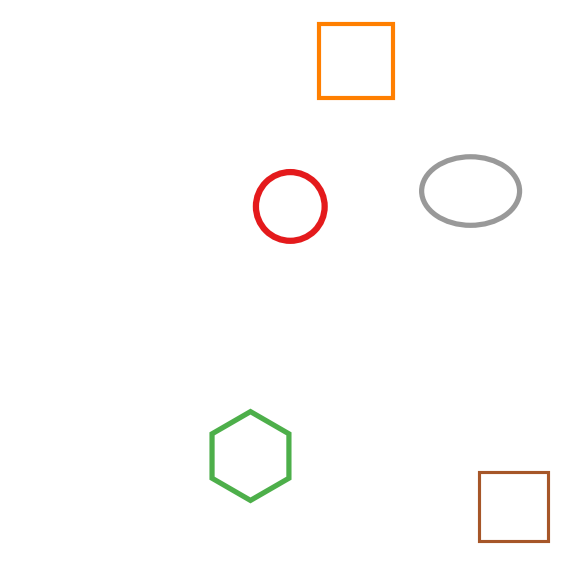[{"shape": "circle", "thickness": 3, "radius": 0.3, "center": [0.503, 0.642]}, {"shape": "hexagon", "thickness": 2.5, "radius": 0.38, "center": [0.434, 0.209]}, {"shape": "square", "thickness": 2, "radius": 0.32, "center": [0.617, 0.894]}, {"shape": "square", "thickness": 1.5, "radius": 0.3, "center": [0.889, 0.123]}, {"shape": "oval", "thickness": 2.5, "radius": 0.42, "center": [0.815, 0.668]}]